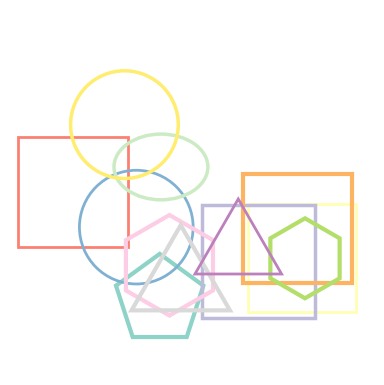[{"shape": "pentagon", "thickness": 3, "radius": 0.6, "center": [0.415, 0.221]}, {"shape": "square", "thickness": 2, "radius": 0.7, "center": [0.784, 0.33]}, {"shape": "square", "thickness": 2.5, "radius": 0.73, "center": [0.671, 0.321]}, {"shape": "square", "thickness": 2, "radius": 0.71, "center": [0.191, 0.5]}, {"shape": "circle", "thickness": 2, "radius": 0.74, "center": [0.354, 0.41]}, {"shape": "square", "thickness": 3, "radius": 0.71, "center": [0.773, 0.407]}, {"shape": "hexagon", "thickness": 3, "radius": 0.52, "center": [0.792, 0.329]}, {"shape": "hexagon", "thickness": 3, "radius": 0.65, "center": [0.44, 0.311]}, {"shape": "triangle", "thickness": 3, "radius": 0.74, "center": [0.469, 0.268]}, {"shape": "triangle", "thickness": 2, "radius": 0.65, "center": [0.619, 0.353]}, {"shape": "oval", "thickness": 2.5, "radius": 0.61, "center": [0.418, 0.566]}, {"shape": "circle", "thickness": 2.5, "radius": 0.7, "center": [0.323, 0.676]}]